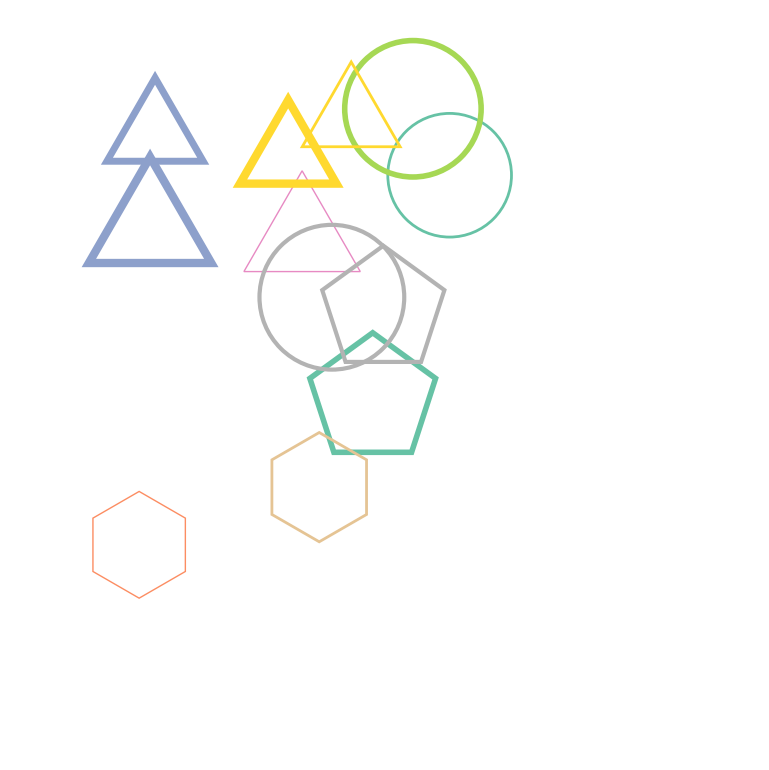[{"shape": "circle", "thickness": 1, "radius": 0.4, "center": [0.584, 0.772]}, {"shape": "pentagon", "thickness": 2, "radius": 0.43, "center": [0.484, 0.482]}, {"shape": "hexagon", "thickness": 0.5, "radius": 0.35, "center": [0.181, 0.292]}, {"shape": "triangle", "thickness": 3, "radius": 0.46, "center": [0.195, 0.704]}, {"shape": "triangle", "thickness": 2.5, "radius": 0.36, "center": [0.201, 0.827]}, {"shape": "triangle", "thickness": 0.5, "radius": 0.44, "center": [0.392, 0.691]}, {"shape": "circle", "thickness": 2, "radius": 0.44, "center": [0.536, 0.859]}, {"shape": "triangle", "thickness": 1, "radius": 0.37, "center": [0.456, 0.846]}, {"shape": "triangle", "thickness": 3, "radius": 0.36, "center": [0.374, 0.798]}, {"shape": "hexagon", "thickness": 1, "radius": 0.35, "center": [0.415, 0.367]}, {"shape": "circle", "thickness": 1.5, "radius": 0.47, "center": [0.431, 0.614]}, {"shape": "pentagon", "thickness": 1.5, "radius": 0.42, "center": [0.498, 0.597]}]